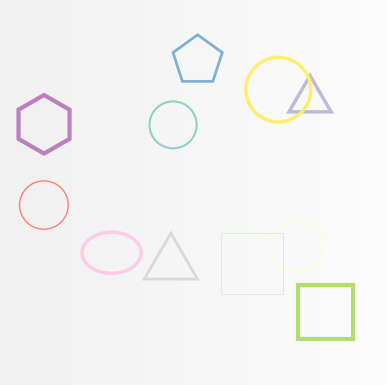[{"shape": "circle", "thickness": 1.5, "radius": 0.3, "center": [0.447, 0.676]}, {"shape": "pentagon", "thickness": 0.5, "radius": 0.4, "center": [0.767, 0.36]}, {"shape": "triangle", "thickness": 2.5, "radius": 0.31, "center": [0.8, 0.741]}, {"shape": "circle", "thickness": 1, "radius": 0.31, "center": [0.113, 0.467]}, {"shape": "pentagon", "thickness": 2, "radius": 0.33, "center": [0.51, 0.843]}, {"shape": "square", "thickness": 3, "radius": 0.35, "center": [0.84, 0.19]}, {"shape": "oval", "thickness": 2.5, "radius": 0.38, "center": [0.288, 0.343]}, {"shape": "triangle", "thickness": 2, "radius": 0.4, "center": [0.441, 0.315]}, {"shape": "hexagon", "thickness": 3, "radius": 0.38, "center": [0.114, 0.677]}, {"shape": "square", "thickness": 0.5, "radius": 0.4, "center": [0.651, 0.316]}, {"shape": "circle", "thickness": 2.5, "radius": 0.42, "center": [0.718, 0.767]}]